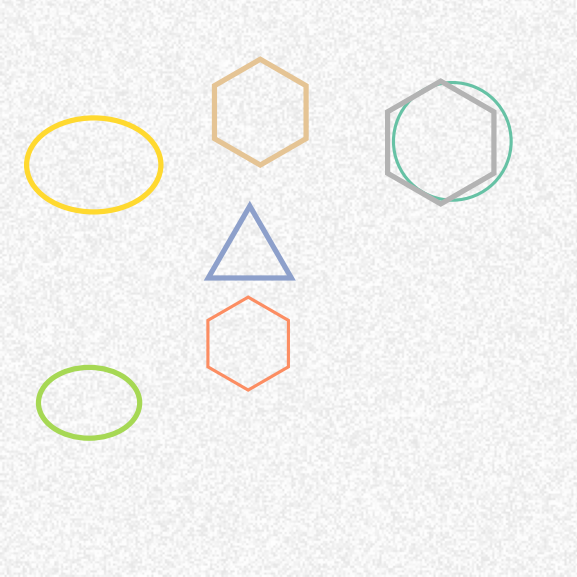[{"shape": "circle", "thickness": 1.5, "radius": 0.51, "center": [0.783, 0.754]}, {"shape": "hexagon", "thickness": 1.5, "radius": 0.4, "center": [0.43, 0.404]}, {"shape": "triangle", "thickness": 2.5, "radius": 0.42, "center": [0.433, 0.559]}, {"shape": "oval", "thickness": 2.5, "radius": 0.44, "center": [0.154, 0.302]}, {"shape": "oval", "thickness": 2.5, "radius": 0.58, "center": [0.162, 0.714]}, {"shape": "hexagon", "thickness": 2.5, "radius": 0.46, "center": [0.451, 0.805]}, {"shape": "hexagon", "thickness": 2.5, "radius": 0.53, "center": [0.763, 0.752]}]